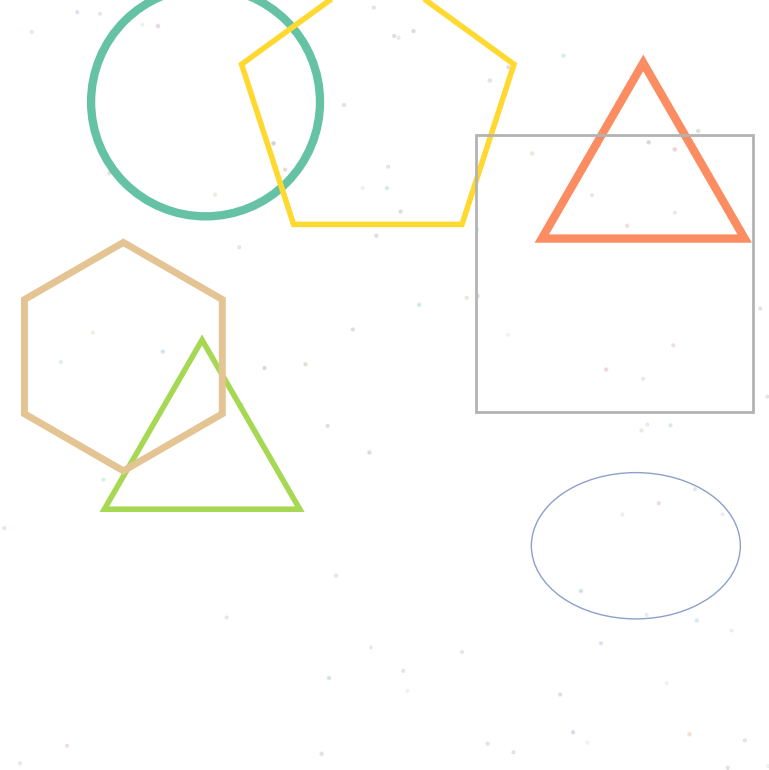[{"shape": "circle", "thickness": 3, "radius": 0.74, "center": [0.267, 0.868]}, {"shape": "triangle", "thickness": 3, "radius": 0.76, "center": [0.835, 0.766]}, {"shape": "oval", "thickness": 0.5, "radius": 0.68, "center": [0.826, 0.291]}, {"shape": "triangle", "thickness": 2, "radius": 0.73, "center": [0.262, 0.412]}, {"shape": "pentagon", "thickness": 2, "radius": 0.93, "center": [0.491, 0.859]}, {"shape": "hexagon", "thickness": 2.5, "radius": 0.74, "center": [0.16, 0.537]}, {"shape": "square", "thickness": 1, "radius": 0.9, "center": [0.798, 0.644]}]